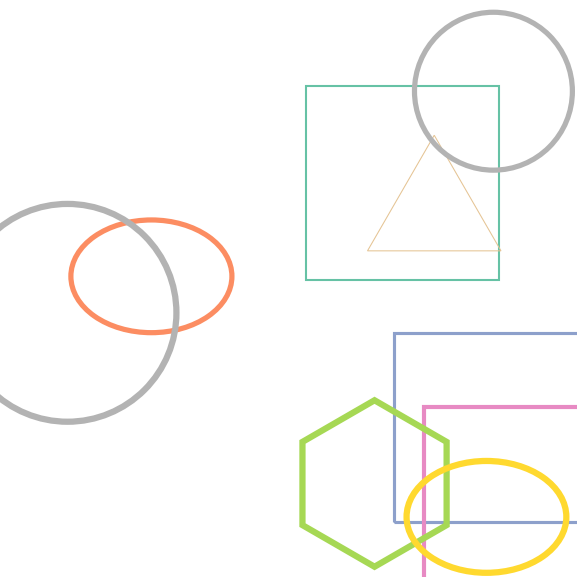[{"shape": "square", "thickness": 1, "radius": 0.84, "center": [0.697, 0.682]}, {"shape": "oval", "thickness": 2.5, "radius": 0.7, "center": [0.262, 0.521]}, {"shape": "square", "thickness": 1.5, "radius": 0.82, "center": [0.846, 0.259]}, {"shape": "square", "thickness": 2, "radius": 0.75, "center": [0.886, 0.143]}, {"shape": "hexagon", "thickness": 3, "radius": 0.72, "center": [0.649, 0.162]}, {"shape": "oval", "thickness": 3, "radius": 0.69, "center": [0.842, 0.104]}, {"shape": "triangle", "thickness": 0.5, "radius": 0.67, "center": [0.752, 0.631]}, {"shape": "circle", "thickness": 3, "radius": 0.94, "center": [0.117, 0.457]}, {"shape": "circle", "thickness": 2.5, "radius": 0.68, "center": [0.854, 0.841]}]